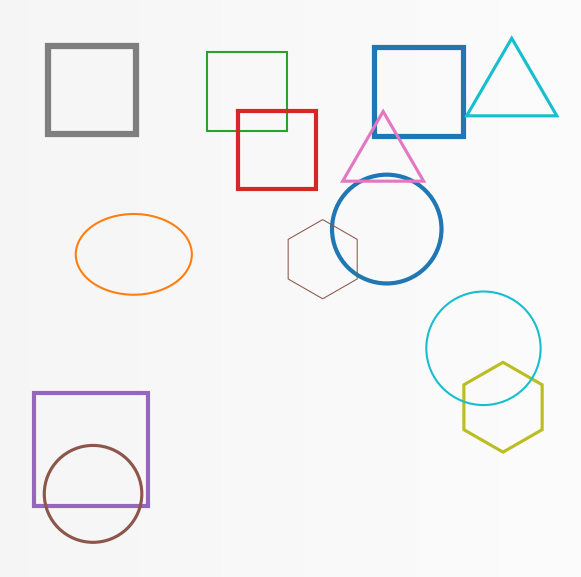[{"shape": "circle", "thickness": 2, "radius": 0.47, "center": [0.665, 0.602]}, {"shape": "square", "thickness": 2.5, "radius": 0.38, "center": [0.72, 0.841]}, {"shape": "oval", "thickness": 1, "radius": 0.5, "center": [0.23, 0.559]}, {"shape": "square", "thickness": 1, "radius": 0.34, "center": [0.426, 0.841]}, {"shape": "square", "thickness": 2, "radius": 0.34, "center": [0.476, 0.739]}, {"shape": "square", "thickness": 2, "radius": 0.49, "center": [0.157, 0.221]}, {"shape": "circle", "thickness": 1.5, "radius": 0.42, "center": [0.16, 0.144]}, {"shape": "hexagon", "thickness": 0.5, "radius": 0.34, "center": [0.555, 0.55]}, {"shape": "triangle", "thickness": 1.5, "radius": 0.4, "center": [0.659, 0.726]}, {"shape": "square", "thickness": 3, "radius": 0.38, "center": [0.158, 0.844]}, {"shape": "hexagon", "thickness": 1.5, "radius": 0.39, "center": [0.865, 0.294]}, {"shape": "triangle", "thickness": 1.5, "radius": 0.45, "center": [0.88, 0.843]}, {"shape": "circle", "thickness": 1, "radius": 0.49, "center": [0.832, 0.396]}]